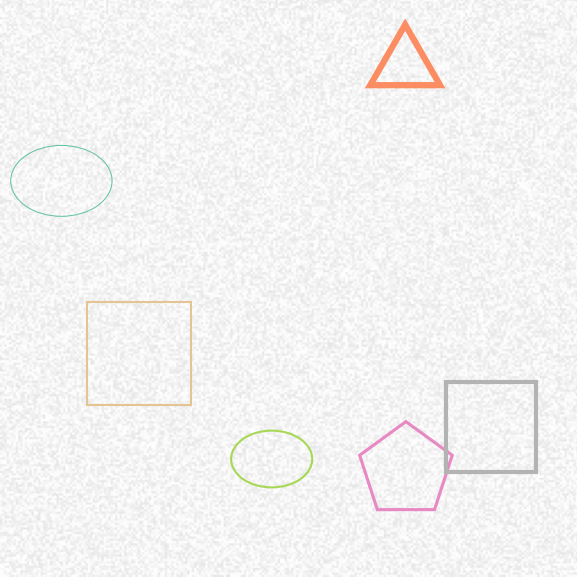[{"shape": "oval", "thickness": 0.5, "radius": 0.44, "center": [0.106, 0.686]}, {"shape": "triangle", "thickness": 3, "radius": 0.35, "center": [0.702, 0.887]}, {"shape": "pentagon", "thickness": 1.5, "radius": 0.42, "center": [0.703, 0.185]}, {"shape": "oval", "thickness": 1, "radius": 0.35, "center": [0.47, 0.204]}, {"shape": "square", "thickness": 1, "radius": 0.45, "center": [0.24, 0.387]}, {"shape": "square", "thickness": 2, "radius": 0.39, "center": [0.85, 0.26]}]